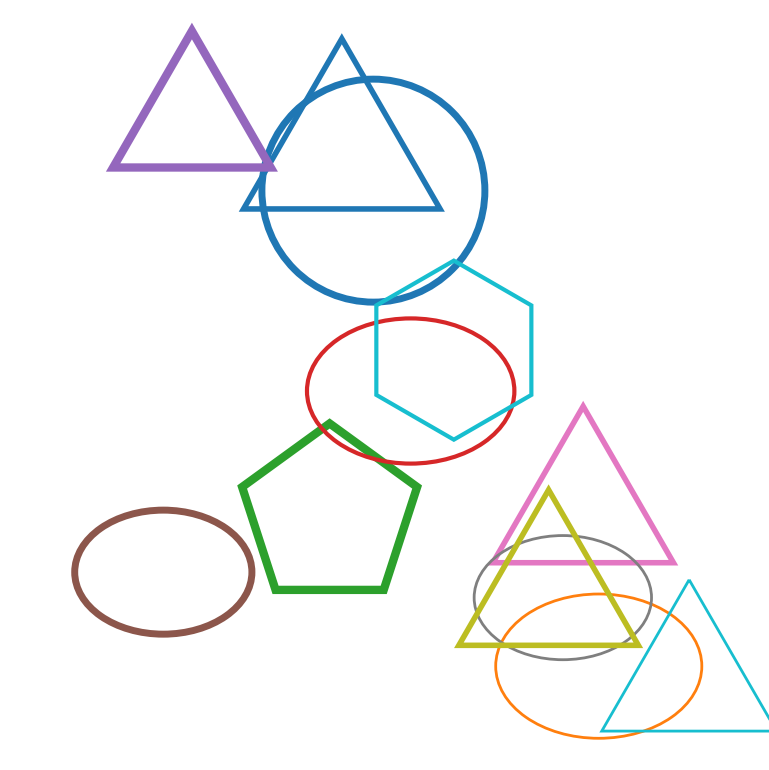[{"shape": "circle", "thickness": 2.5, "radius": 0.72, "center": [0.485, 0.752]}, {"shape": "triangle", "thickness": 2, "radius": 0.74, "center": [0.444, 0.802]}, {"shape": "oval", "thickness": 1, "radius": 0.67, "center": [0.778, 0.135]}, {"shape": "pentagon", "thickness": 3, "radius": 0.6, "center": [0.428, 0.331]}, {"shape": "oval", "thickness": 1.5, "radius": 0.67, "center": [0.533, 0.492]}, {"shape": "triangle", "thickness": 3, "radius": 0.59, "center": [0.249, 0.842]}, {"shape": "oval", "thickness": 2.5, "radius": 0.58, "center": [0.212, 0.257]}, {"shape": "triangle", "thickness": 2, "radius": 0.68, "center": [0.757, 0.337]}, {"shape": "oval", "thickness": 1, "radius": 0.58, "center": [0.731, 0.224]}, {"shape": "triangle", "thickness": 2, "radius": 0.67, "center": [0.712, 0.229]}, {"shape": "triangle", "thickness": 1, "radius": 0.66, "center": [0.895, 0.116]}, {"shape": "hexagon", "thickness": 1.5, "radius": 0.58, "center": [0.589, 0.545]}]